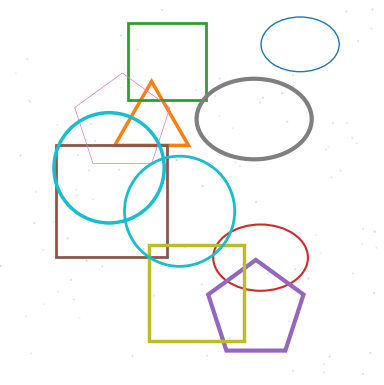[{"shape": "oval", "thickness": 1, "radius": 0.51, "center": [0.78, 0.885]}, {"shape": "triangle", "thickness": 2.5, "radius": 0.55, "center": [0.394, 0.678]}, {"shape": "square", "thickness": 2, "radius": 0.5, "center": [0.434, 0.839]}, {"shape": "oval", "thickness": 1.5, "radius": 0.61, "center": [0.677, 0.331]}, {"shape": "pentagon", "thickness": 3, "radius": 0.65, "center": [0.665, 0.195]}, {"shape": "square", "thickness": 2, "radius": 0.72, "center": [0.289, 0.478]}, {"shape": "pentagon", "thickness": 0.5, "radius": 0.65, "center": [0.318, 0.68]}, {"shape": "oval", "thickness": 3, "radius": 0.75, "center": [0.66, 0.691]}, {"shape": "square", "thickness": 2.5, "radius": 0.62, "center": [0.511, 0.239]}, {"shape": "circle", "thickness": 2.5, "radius": 0.72, "center": [0.283, 0.564]}, {"shape": "circle", "thickness": 2, "radius": 0.72, "center": [0.466, 0.451]}]